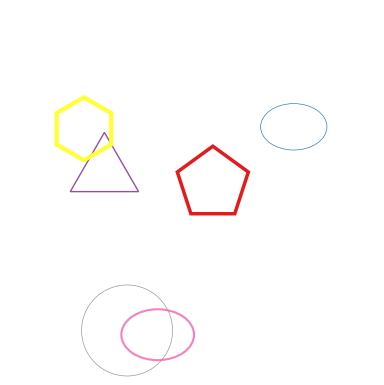[{"shape": "pentagon", "thickness": 2.5, "radius": 0.48, "center": [0.553, 0.523]}, {"shape": "oval", "thickness": 0.5, "radius": 0.43, "center": [0.763, 0.671]}, {"shape": "triangle", "thickness": 1, "radius": 0.51, "center": [0.271, 0.554]}, {"shape": "hexagon", "thickness": 3, "radius": 0.41, "center": [0.218, 0.665]}, {"shape": "oval", "thickness": 1.5, "radius": 0.47, "center": [0.41, 0.131]}, {"shape": "circle", "thickness": 0.5, "radius": 0.59, "center": [0.33, 0.142]}]